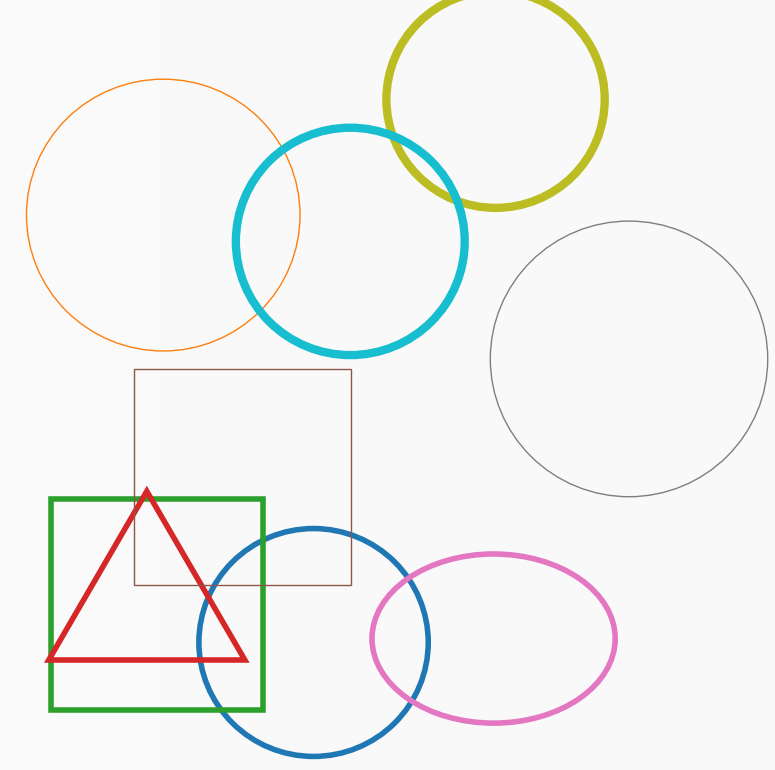[{"shape": "circle", "thickness": 2, "radius": 0.74, "center": [0.405, 0.166]}, {"shape": "circle", "thickness": 0.5, "radius": 0.88, "center": [0.211, 0.721]}, {"shape": "square", "thickness": 2, "radius": 0.69, "center": [0.203, 0.215]}, {"shape": "triangle", "thickness": 2, "radius": 0.73, "center": [0.189, 0.216]}, {"shape": "square", "thickness": 0.5, "radius": 0.7, "center": [0.313, 0.38]}, {"shape": "oval", "thickness": 2, "radius": 0.78, "center": [0.637, 0.171]}, {"shape": "circle", "thickness": 0.5, "radius": 0.89, "center": [0.812, 0.534]}, {"shape": "circle", "thickness": 3, "radius": 0.7, "center": [0.639, 0.871]}, {"shape": "circle", "thickness": 3, "radius": 0.74, "center": [0.452, 0.686]}]